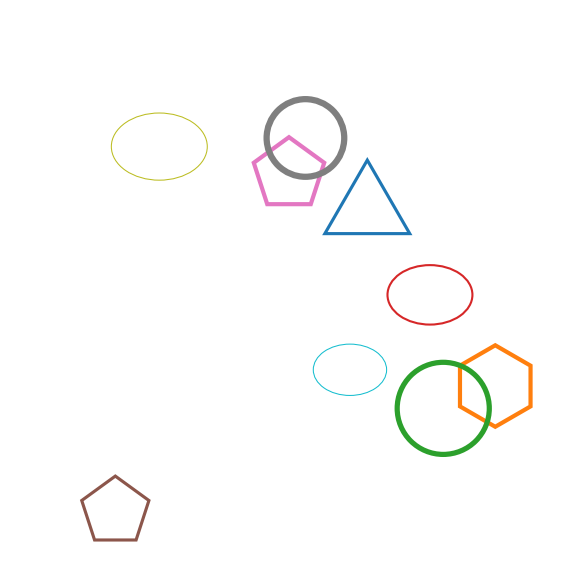[{"shape": "triangle", "thickness": 1.5, "radius": 0.42, "center": [0.636, 0.637]}, {"shape": "hexagon", "thickness": 2, "radius": 0.35, "center": [0.858, 0.331]}, {"shape": "circle", "thickness": 2.5, "radius": 0.4, "center": [0.768, 0.292]}, {"shape": "oval", "thickness": 1, "radius": 0.37, "center": [0.745, 0.489]}, {"shape": "pentagon", "thickness": 1.5, "radius": 0.31, "center": [0.2, 0.114]}, {"shape": "pentagon", "thickness": 2, "radius": 0.32, "center": [0.5, 0.697]}, {"shape": "circle", "thickness": 3, "radius": 0.34, "center": [0.529, 0.76]}, {"shape": "oval", "thickness": 0.5, "radius": 0.42, "center": [0.276, 0.745]}, {"shape": "oval", "thickness": 0.5, "radius": 0.32, "center": [0.606, 0.359]}]